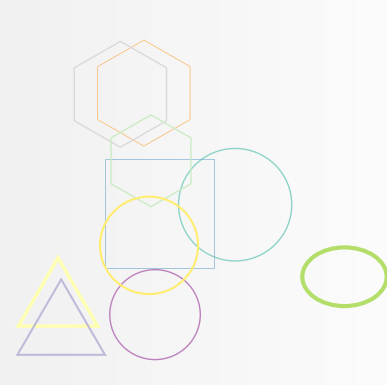[{"shape": "circle", "thickness": 1, "radius": 0.73, "center": [0.607, 0.468]}, {"shape": "triangle", "thickness": 2.5, "radius": 0.59, "center": [0.15, 0.212]}, {"shape": "triangle", "thickness": 1.5, "radius": 0.65, "center": [0.158, 0.144]}, {"shape": "square", "thickness": 0.5, "radius": 0.7, "center": [0.412, 0.446]}, {"shape": "hexagon", "thickness": 0.5, "radius": 0.69, "center": [0.371, 0.758]}, {"shape": "oval", "thickness": 3, "radius": 0.54, "center": [0.889, 0.281]}, {"shape": "hexagon", "thickness": 1, "radius": 0.69, "center": [0.311, 0.755]}, {"shape": "circle", "thickness": 1, "radius": 0.58, "center": [0.4, 0.183]}, {"shape": "hexagon", "thickness": 1, "radius": 0.6, "center": [0.39, 0.582]}, {"shape": "circle", "thickness": 1.5, "radius": 0.63, "center": [0.385, 0.363]}]